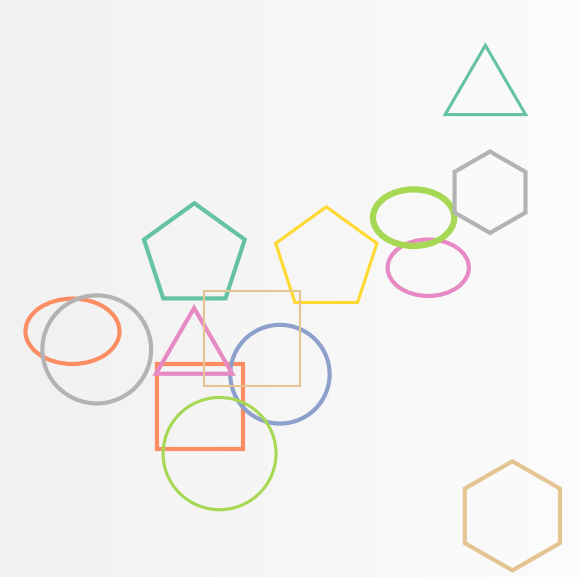[{"shape": "pentagon", "thickness": 2, "radius": 0.46, "center": [0.334, 0.556]}, {"shape": "triangle", "thickness": 1.5, "radius": 0.4, "center": [0.835, 0.841]}, {"shape": "oval", "thickness": 2, "radius": 0.4, "center": [0.125, 0.425]}, {"shape": "square", "thickness": 2, "radius": 0.37, "center": [0.344, 0.295]}, {"shape": "circle", "thickness": 2, "radius": 0.43, "center": [0.482, 0.351]}, {"shape": "triangle", "thickness": 2, "radius": 0.38, "center": [0.334, 0.39]}, {"shape": "oval", "thickness": 2, "radius": 0.35, "center": [0.737, 0.536]}, {"shape": "circle", "thickness": 1.5, "radius": 0.49, "center": [0.378, 0.214]}, {"shape": "oval", "thickness": 3, "radius": 0.35, "center": [0.712, 0.622]}, {"shape": "pentagon", "thickness": 1.5, "radius": 0.46, "center": [0.561, 0.549]}, {"shape": "square", "thickness": 1, "radius": 0.41, "center": [0.433, 0.413]}, {"shape": "hexagon", "thickness": 2, "radius": 0.47, "center": [0.882, 0.106]}, {"shape": "hexagon", "thickness": 2, "radius": 0.35, "center": [0.843, 0.666]}, {"shape": "circle", "thickness": 2, "radius": 0.47, "center": [0.166, 0.394]}]